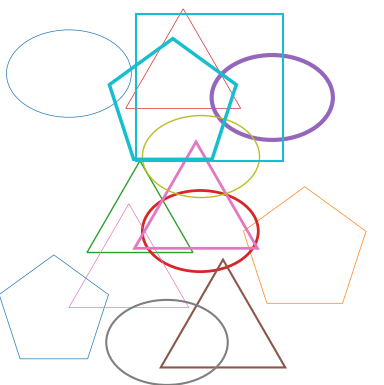[{"shape": "pentagon", "thickness": 0.5, "radius": 0.75, "center": [0.14, 0.189]}, {"shape": "oval", "thickness": 0.5, "radius": 0.81, "center": [0.179, 0.809]}, {"shape": "pentagon", "thickness": 0.5, "radius": 0.84, "center": [0.791, 0.348]}, {"shape": "triangle", "thickness": 1, "radius": 0.79, "center": [0.364, 0.424]}, {"shape": "triangle", "thickness": 0.5, "radius": 0.86, "center": [0.476, 0.805]}, {"shape": "oval", "thickness": 2, "radius": 0.75, "center": [0.52, 0.4]}, {"shape": "oval", "thickness": 3, "radius": 0.79, "center": [0.707, 0.747]}, {"shape": "triangle", "thickness": 1.5, "radius": 0.93, "center": [0.579, 0.139]}, {"shape": "triangle", "thickness": 0.5, "radius": 0.9, "center": [0.335, 0.291]}, {"shape": "triangle", "thickness": 2, "radius": 0.92, "center": [0.509, 0.447]}, {"shape": "oval", "thickness": 1.5, "radius": 0.79, "center": [0.434, 0.111]}, {"shape": "oval", "thickness": 1, "radius": 0.76, "center": [0.522, 0.593]}, {"shape": "pentagon", "thickness": 2.5, "radius": 0.87, "center": [0.449, 0.726]}, {"shape": "square", "thickness": 1.5, "radius": 0.96, "center": [0.545, 0.772]}]